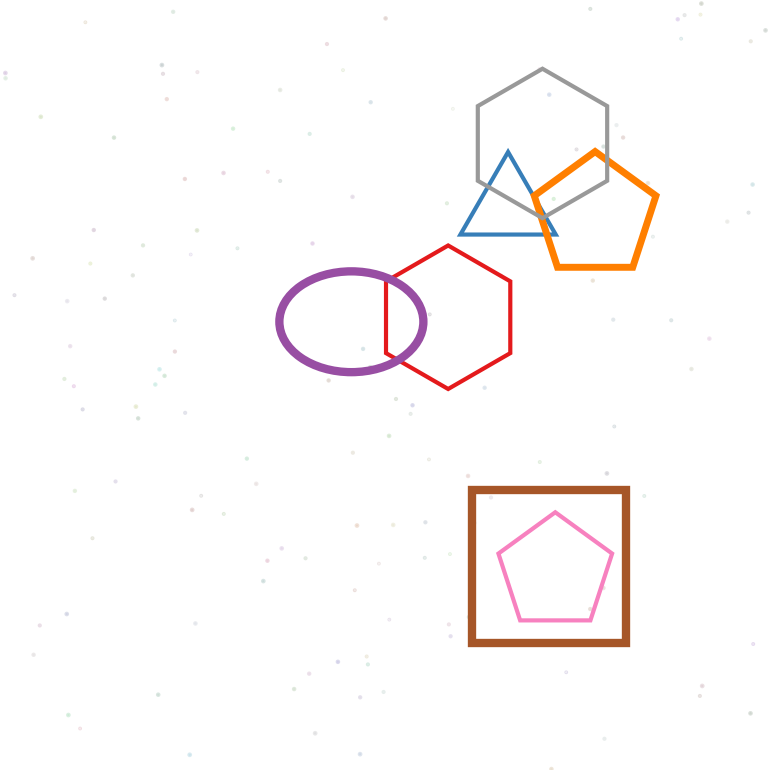[{"shape": "hexagon", "thickness": 1.5, "radius": 0.47, "center": [0.582, 0.588]}, {"shape": "triangle", "thickness": 1.5, "radius": 0.36, "center": [0.66, 0.731]}, {"shape": "oval", "thickness": 3, "radius": 0.47, "center": [0.456, 0.582]}, {"shape": "pentagon", "thickness": 2.5, "radius": 0.42, "center": [0.773, 0.72]}, {"shape": "square", "thickness": 3, "radius": 0.5, "center": [0.713, 0.264]}, {"shape": "pentagon", "thickness": 1.5, "radius": 0.39, "center": [0.721, 0.257]}, {"shape": "hexagon", "thickness": 1.5, "radius": 0.49, "center": [0.705, 0.814]}]